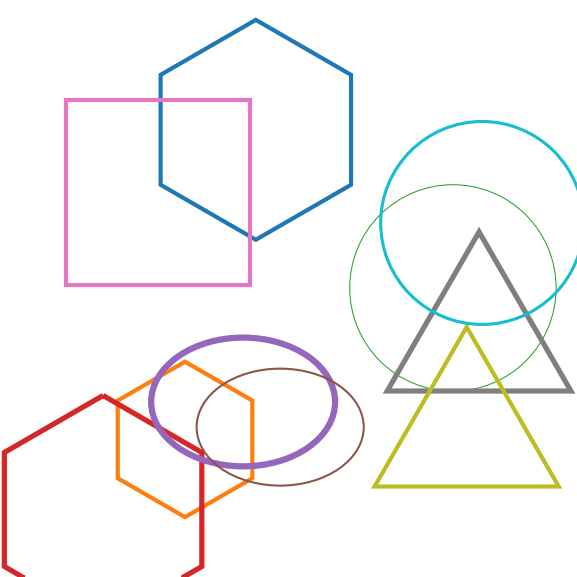[{"shape": "hexagon", "thickness": 2, "radius": 0.95, "center": [0.443, 0.774]}, {"shape": "hexagon", "thickness": 2, "radius": 0.67, "center": [0.32, 0.238]}, {"shape": "circle", "thickness": 0.5, "radius": 0.89, "center": [0.784, 0.501]}, {"shape": "hexagon", "thickness": 2.5, "radius": 0.99, "center": [0.178, 0.117]}, {"shape": "oval", "thickness": 3, "radius": 0.8, "center": [0.421, 0.303]}, {"shape": "oval", "thickness": 1, "radius": 0.72, "center": [0.485, 0.26]}, {"shape": "square", "thickness": 2, "radius": 0.8, "center": [0.274, 0.666]}, {"shape": "triangle", "thickness": 2.5, "radius": 0.92, "center": [0.83, 0.414]}, {"shape": "triangle", "thickness": 2, "radius": 0.92, "center": [0.808, 0.249]}, {"shape": "circle", "thickness": 1.5, "radius": 0.88, "center": [0.835, 0.613]}]